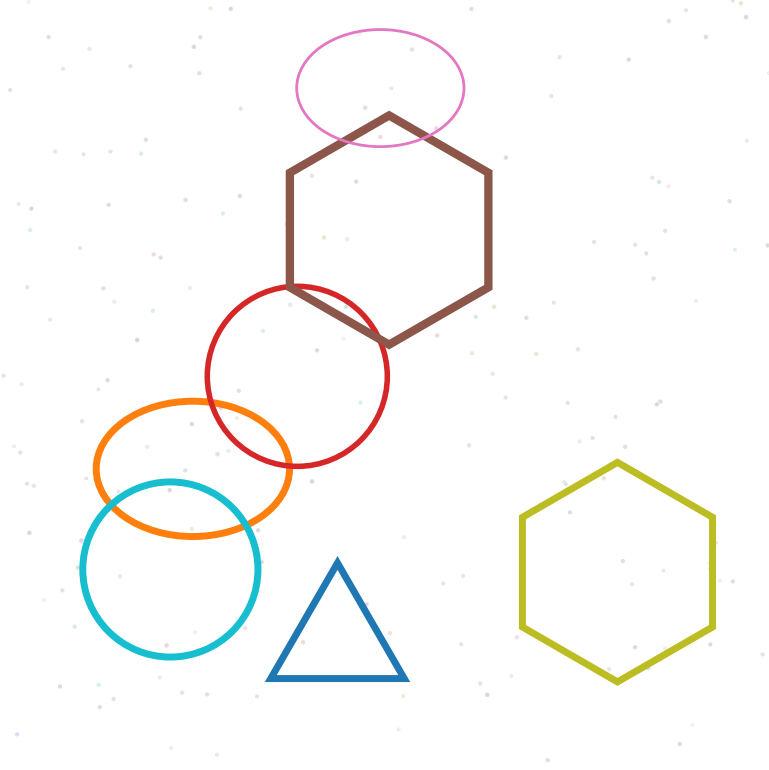[{"shape": "triangle", "thickness": 2.5, "radius": 0.5, "center": [0.438, 0.169]}, {"shape": "oval", "thickness": 2.5, "radius": 0.63, "center": [0.25, 0.391]}, {"shape": "circle", "thickness": 2, "radius": 0.58, "center": [0.386, 0.511]}, {"shape": "hexagon", "thickness": 3, "radius": 0.74, "center": [0.505, 0.701]}, {"shape": "oval", "thickness": 1, "radius": 0.54, "center": [0.494, 0.886]}, {"shape": "hexagon", "thickness": 2.5, "radius": 0.71, "center": [0.802, 0.257]}, {"shape": "circle", "thickness": 2.5, "radius": 0.57, "center": [0.221, 0.26]}]